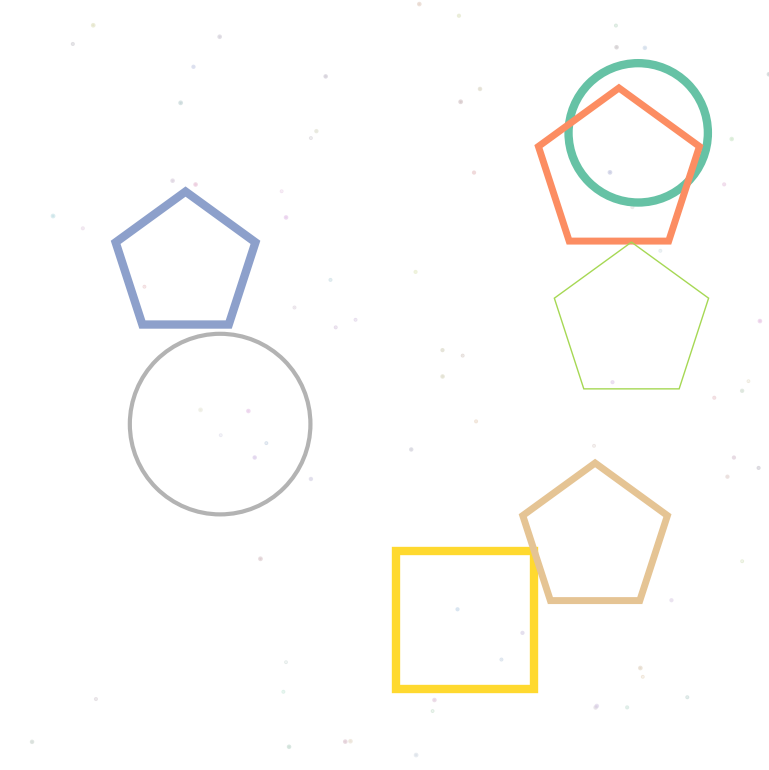[{"shape": "circle", "thickness": 3, "radius": 0.45, "center": [0.829, 0.827]}, {"shape": "pentagon", "thickness": 2.5, "radius": 0.55, "center": [0.804, 0.776]}, {"shape": "pentagon", "thickness": 3, "radius": 0.48, "center": [0.241, 0.656]}, {"shape": "pentagon", "thickness": 0.5, "radius": 0.53, "center": [0.82, 0.58]}, {"shape": "square", "thickness": 3, "radius": 0.45, "center": [0.604, 0.195]}, {"shape": "pentagon", "thickness": 2.5, "radius": 0.49, "center": [0.773, 0.3]}, {"shape": "circle", "thickness": 1.5, "radius": 0.59, "center": [0.286, 0.449]}]